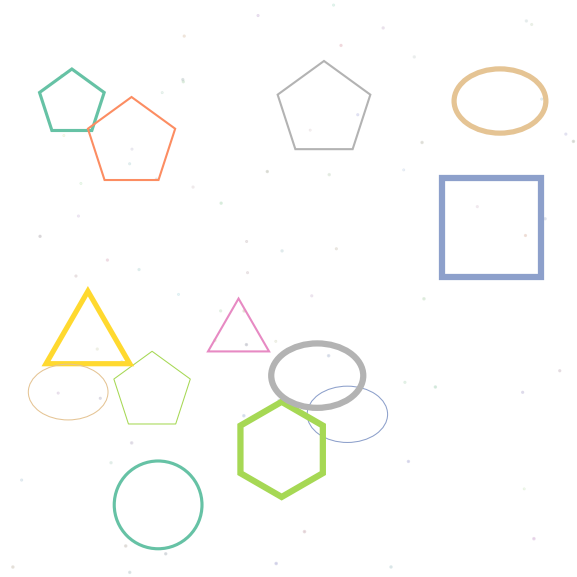[{"shape": "pentagon", "thickness": 1.5, "radius": 0.29, "center": [0.124, 0.821]}, {"shape": "circle", "thickness": 1.5, "radius": 0.38, "center": [0.274, 0.125]}, {"shape": "pentagon", "thickness": 1, "radius": 0.4, "center": [0.228, 0.752]}, {"shape": "oval", "thickness": 0.5, "radius": 0.35, "center": [0.602, 0.282]}, {"shape": "square", "thickness": 3, "radius": 0.43, "center": [0.851, 0.605]}, {"shape": "triangle", "thickness": 1, "radius": 0.31, "center": [0.413, 0.421]}, {"shape": "pentagon", "thickness": 0.5, "radius": 0.35, "center": [0.263, 0.321]}, {"shape": "hexagon", "thickness": 3, "radius": 0.41, "center": [0.488, 0.221]}, {"shape": "triangle", "thickness": 2.5, "radius": 0.42, "center": [0.152, 0.411]}, {"shape": "oval", "thickness": 0.5, "radius": 0.34, "center": [0.118, 0.32]}, {"shape": "oval", "thickness": 2.5, "radius": 0.4, "center": [0.866, 0.824]}, {"shape": "pentagon", "thickness": 1, "radius": 0.42, "center": [0.561, 0.809]}, {"shape": "oval", "thickness": 3, "radius": 0.4, "center": [0.549, 0.349]}]